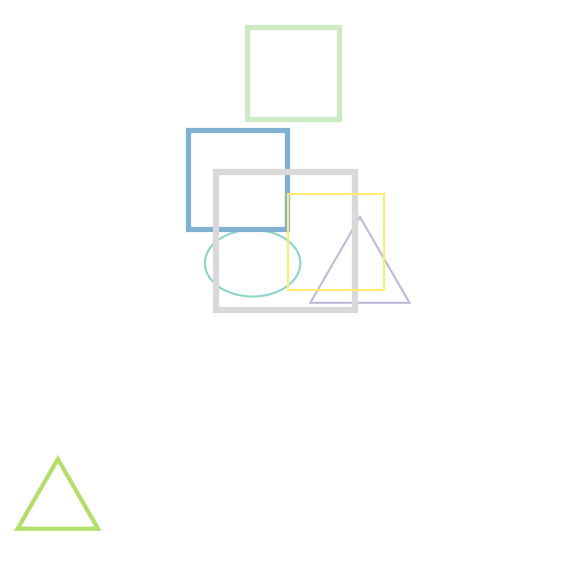[{"shape": "oval", "thickness": 1, "radius": 0.41, "center": [0.437, 0.543]}, {"shape": "triangle", "thickness": 1, "radius": 0.5, "center": [0.623, 0.524]}, {"shape": "square", "thickness": 2.5, "radius": 0.43, "center": [0.411, 0.689]}, {"shape": "triangle", "thickness": 2, "radius": 0.4, "center": [0.1, 0.124]}, {"shape": "square", "thickness": 3, "radius": 0.6, "center": [0.494, 0.581]}, {"shape": "square", "thickness": 2.5, "radius": 0.4, "center": [0.508, 0.873]}, {"shape": "square", "thickness": 1, "radius": 0.42, "center": [0.582, 0.581]}]